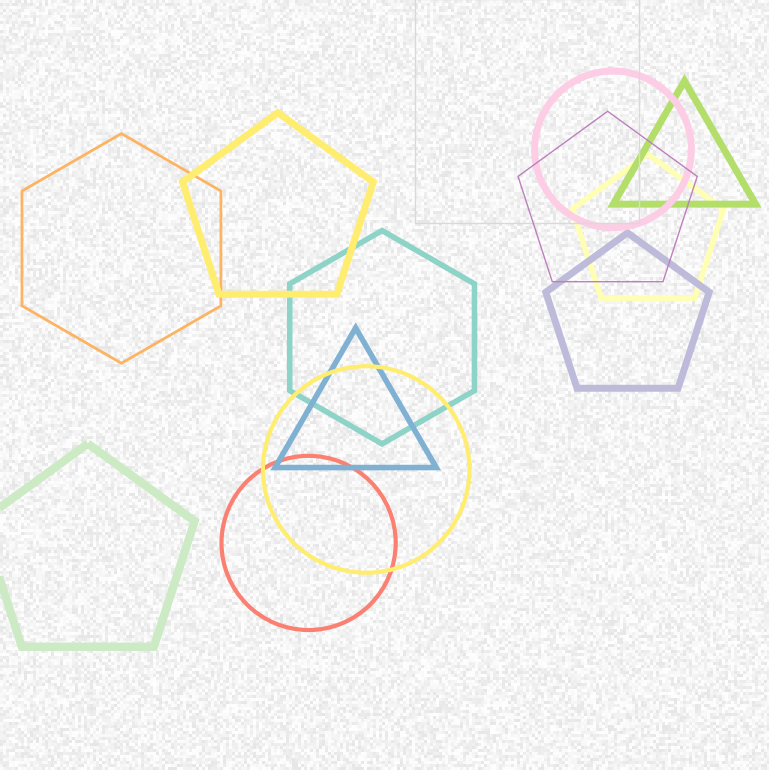[{"shape": "hexagon", "thickness": 2, "radius": 0.69, "center": [0.496, 0.562]}, {"shape": "pentagon", "thickness": 2, "radius": 0.52, "center": [0.841, 0.696]}, {"shape": "pentagon", "thickness": 2.5, "radius": 0.56, "center": [0.815, 0.586]}, {"shape": "circle", "thickness": 1.5, "radius": 0.57, "center": [0.401, 0.295]}, {"shape": "triangle", "thickness": 2, "radius": 0.6, "center": [0.462, 0.453]}, {"shape": "hexagon", "thickness": 1, "radius": 0.75, "center": [0.158, 0.677]}, {"shape": "triangle", "thickness": 2.5, "radius": 0.53, "center": [0.889, 0.788]}, {"shape": "circle", "thickness": 2.5, "radius": 0.51, "center": [0.796, 0.806]}, {"shape": "square", "thickness": 0.5, "radius": 0.73, "center": [0.684, 0.856]}, {"shape": "pentagon", "thickness": 0.5, "radius": 0.61, "center": [0.789, 0.733]}, {"shape": "pentagon", "thickness": 3, "radius": 0.73, "center": [0.114, 0.278]}, {"shape": "pentagon", "thickness": 2.5, "radius": 0.65, "center": [0.361, 0.723]}, {"shape": "circle", "thickness": 1.5, "radius": 0.67, "center": [0.476, 0.39]}]